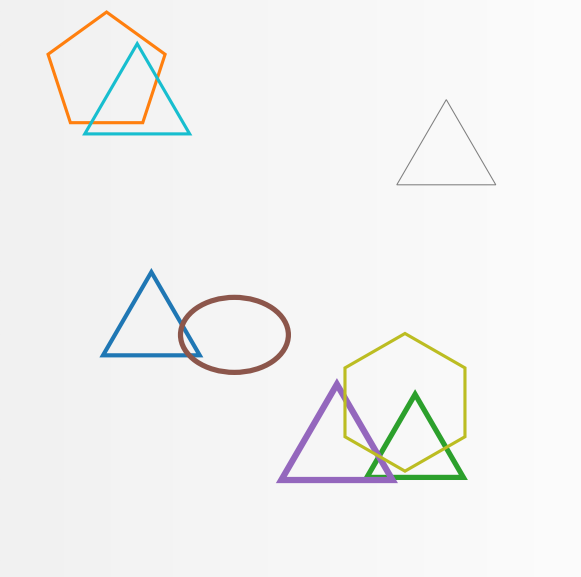[{"shape": "triangle", "thickness": 2, "radius": 0.48, "center": [0.26, 0.432]}, {"shape": "pentagon", "thickness": 1.5, "radius": 0.53, "center": [0.183, 0.872]}, {"shape": "triangle", "thickness": 2.5, "radius": 0.48, "center": [0.714, 0.22]}, {"shape": "triangle", "thickness": 3, "radius": 0.55, "center": [0.58, 0.223]}, {"shape": "oval", "thickness": 2.5, "radius": 0.46, "center": [0.403, 0.419]}, {"shape": "triangle", "thickness": 0.5, "radius": 0.49, "center": [0.768, 0.728]}, {"shape": "hexagon", "thickness": 1.5, "radius": 0.6, "center": [0.697, 0.302]}, {"shape": "triangle", "thickness": 1.5, "radius": 0.52, "center": [0.236, 0.819]}]